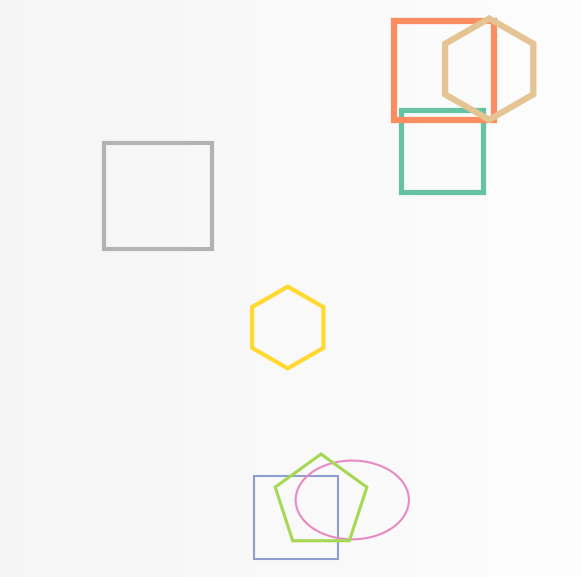[{"shape": "square", "thickness": 2.5, "radius": 0.35, "center": [0.761, 0.737]}, {"shape": "square", "thickness": 3, "radius": 0.43, "center": [0.764, 0.877]}, {"shape": "square", "thickness": 1, "radius": 0.36, "center": [0.51, 0.102]}, {"shape": "oval", "thickness": 1, "radius": 0.49, "center": [0.606, 0.133]}, {"shape": "pentagon", "thickness": 1.5, "radius": 0.41, "center": [0.552, 0.13]}, {"shape": "hexagon", "thickness": 2, "radius": 0.35, "center": [0.495, 0.432]}, {"shape": "hexagon", "thickness": 3, "radius": 0.44, "center": [0.842, 0.879]}, {"shape": "square", "thickness": 2, "radius": 0.46, "center": [0.272, 0.66]}]